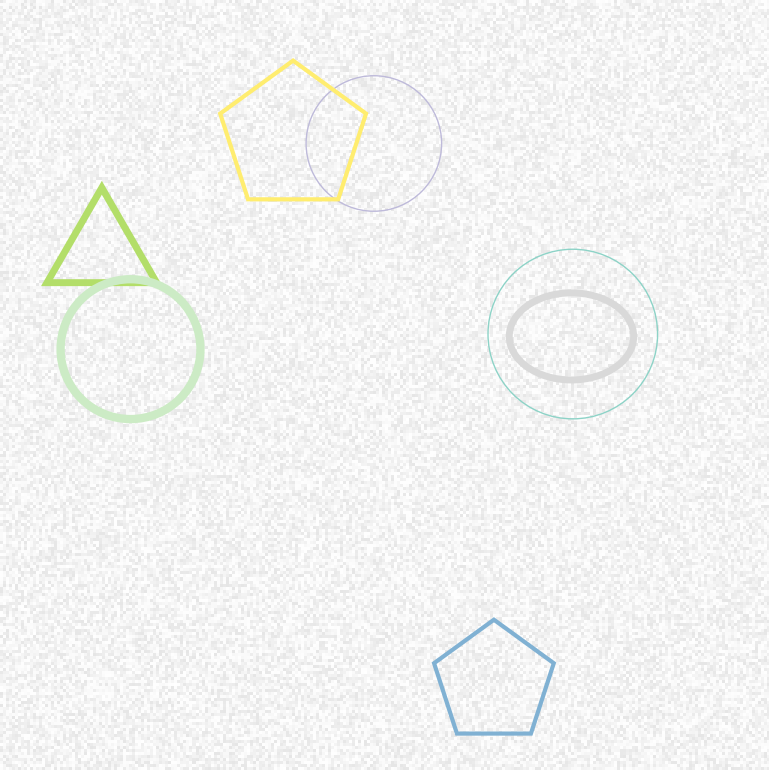[{"shape": "circle", "thickness": 0.5, "radius": 0.55, "center": [0.744, 0.566]}, {"shape": "circle", "thickness": 0.5, "radius": 0.44, "center": [0.486, 0.814]}, {"shape": "pentagon", "thickness": 1.5, "radius": 0.41, "center": [0.641, 0.113]}, {"shape": "triangle", "thickness": 2.5, "radius": 0.41, "center": [0.132, 0.674]}, {"shape": "oval", "thickness": 2.5, "radius": 0.4, "center": [0.742, 0.563]}, {"shape": "circle", "thickness": 3, "radius": 0.45, "center": [0.17, 0.547]}, {"shape": "pentagon", "thickness": 1.5, "radius": 0.5, "center": [0.381, 0.822]}]